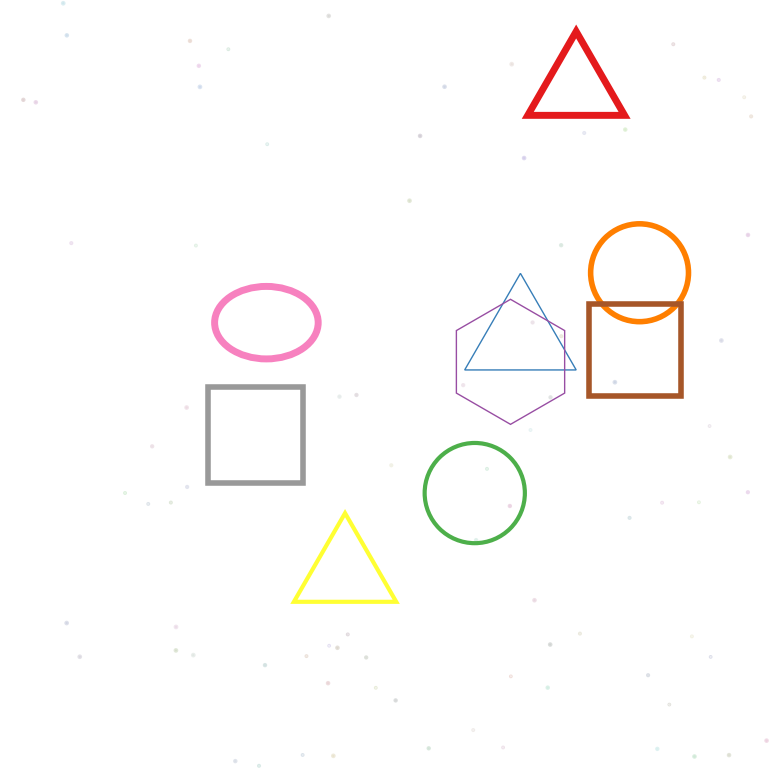[{"shape": "triangle", "thickness": 2.5, "radius": 0.36, "center": [0.748, 0.887]}, {"shape": "triangle", "thickness": 0.5, "radius": 0.42, "center": [0.676, 0.561]}, {"shape": "circle", "thickness": 1.5, "radius": 0.33, "center": [0.617, 0.36]}, {"shape": "hexagon", "thickness": 0.5, "radius": 0.41, "center": [0.663, 0.53]}, {"shape": "circle", "thickness": 2, "radius": 0.32, "center": [0.831, 0.646]}, {"shape": "triangle", "thickness": 1.5, "radius": 0.38, "center": [0.448, 0.257]}, {"shape": "square", "thickness": 2, "radius": 0.3, "center": [0.824, 0.546]}, {"shape": "oval", "thickness": 2.5, "radius": 0.34, "center": [0.346, 0.581]}, {"shape": "square", "thickness": 2, "radius": 0.31, "center": [0.332, 0.435]}]